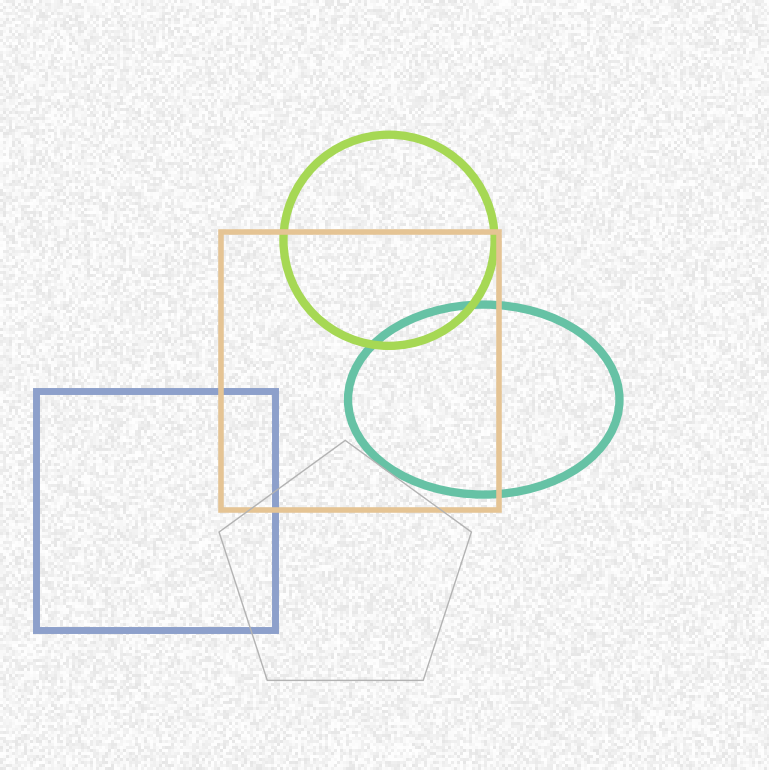[{"shape": "oval", "thickness": 3, "radius": 0.88, "center": [0.628, 0.481]}, {"shape": "square", "thickness": 2.5, "radius": 0.77, "center": [0.202, 0.337]}, {"shape": "circle", "thickness": 3, "radius": 0.69, "center": [0.505, 0.688]}, {"shape": "square", "thickness": 2, "radius": 0.9, "center": [0.468, 0.518]}, {"shape": "pentagon", "thickness": 0.5, "radius": 0.86, "center": [0.448, 0.256]}]